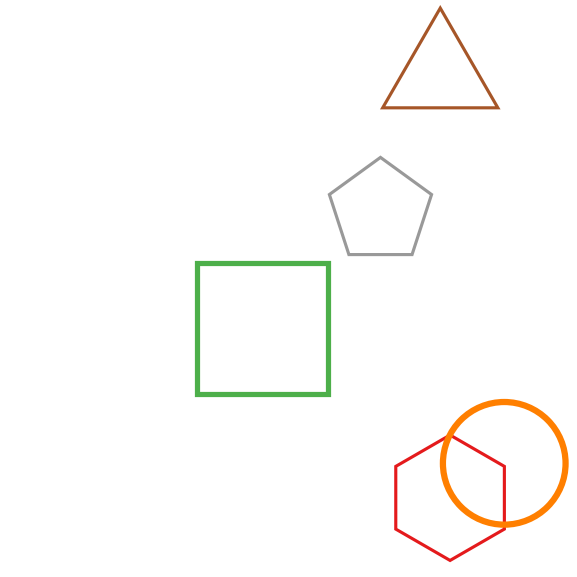[{"shape": "hexagon", "thickness": 1.5, "radius": 0.54, "center": [0.779, 0.137]}, {"shape": "square", "thickness": 2.5, "radius": 0.57, "center": [0.454, 0.431]}, {"shape": "circle", "thickness": 3, "radius": 0.53, "center": [0.873, 0.197]}, {"shape": "triangle", "thickness": 1.5, "radius": 0.58, "center": [0.762, 0.87]}, {"shape": "pentagon", "thickness": 1.5, "radius": 0.47, "center": [0.659, 0.634]}]